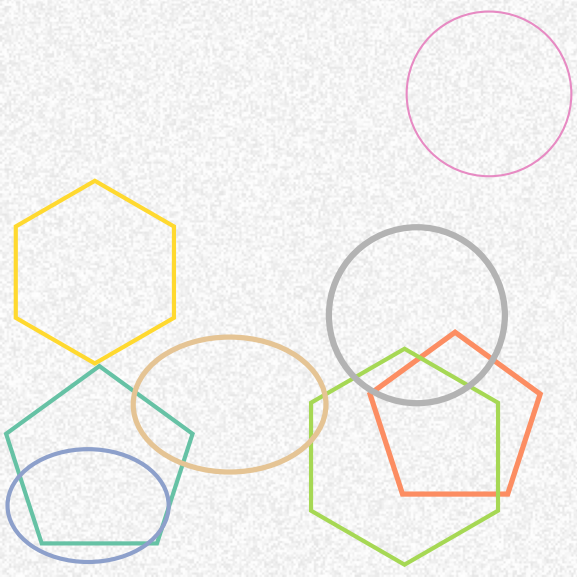[{"shape": "pentagon", "thickness": 2, "radius": 0.85, "center": [0.172, 0.195]}, {"shape": "pentagon", "thickness": 2.5, "radius": 0.77, "center": [0.788, 0.269]}, {"shape": "oval", "thickness": 2, "radius": 0.7, "center": [0.153, 0.124]}, {"shape": "circle", "thickness": 1, "radius": 0.71, "center": [0.847, 0.837]}, {"shape": "hexagon", "thickness": 2, "radius": 0.93, "center": [0.7, 0.208]}, {"shape": "hexagon", "thickness": 2, "radius": 0.79, "center": [0.164, 0.528]}, {"shape": "oval", "thickness": 2.5, "radius": 0.83, "center": [0.398, 0.299]}, {"shape": "circle", "thickness": 3, "radius": 0.76, "center": [0.722, 0.453]}]